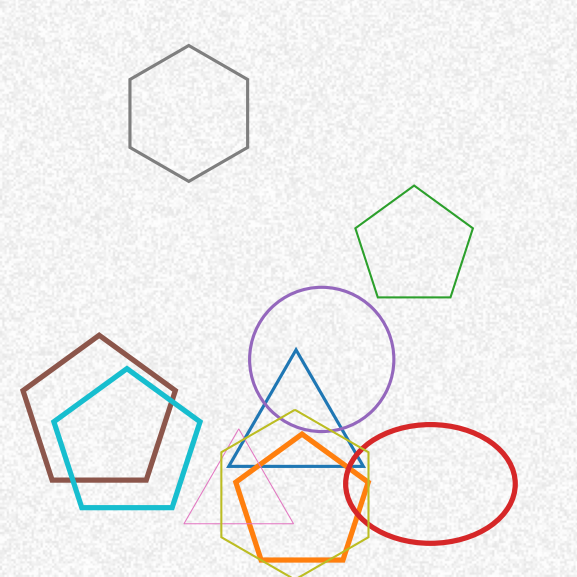[{"shape": "triangle", "thickness": 1.5, "radius": 0.67, "center": [0.513, 0.259]}, {"shape": "pentagon", "thickness": 2.5, "radius": 0.6, "center": [0.523, 0.127]}, {"shape": "pentagon", "thickness": 1, "radius": 0.54, "center": [0.717, 0.571]}, {"shape": "oval", "thickness": 2.5, "radius": 0.73, "center": [0.745, 0.161]}, {"shape": "circle", "thickness": 1.5, "radius": 0.62, "center": [0.557, 0.377]}, {"shape": "pentagon", "thickness": 2.5, "radius": 0.69, "center": [0.172, 0.28]}, {"shape": "triangle", "thickness": 0.5, "radius": 0.55, "center": [0.413, 0.147]}, {"shape": "hexagon", "thickness": 1.5, "radius": 0.59, "center": [0.327, 0.803]}, {"shape": "hexagon", "thickness": 1, "radius": 0.74, "center": [0.511, 0.142]}, {"shape": "pentagon", "thickness": 2.5, "radius": 0.67, "center": [0.22, 0.228]}]